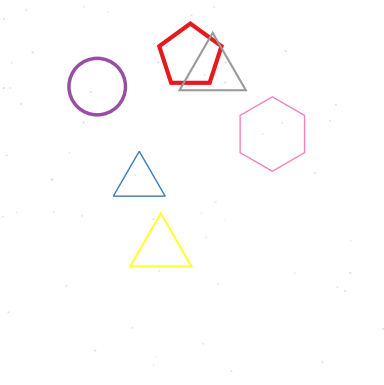[{"shape": "pentagon", "thickness": 3, "radius": 0.43, "center": [0.494, 0.854]}, {"shape": "triangle", "thickness": 1, "radius": 0.39, "center": [0.362, 0.529]}, {"shape": "circle", "thickness": 2.5, "radius": 0.37, "center": [0.252, 0.775]}, {"shape": "triangle", "thickness": 1.5, "radius": 0.46, "center": [0.418, 0.354]}, {"shape": "hexagon", "thickness": 1, "radius": 0.48, "center": [0.707, 0.652]}, {"shape": "triangle", "thickness": 1.5, "radius": 0.5, "center": [0.552, 0.815]}]